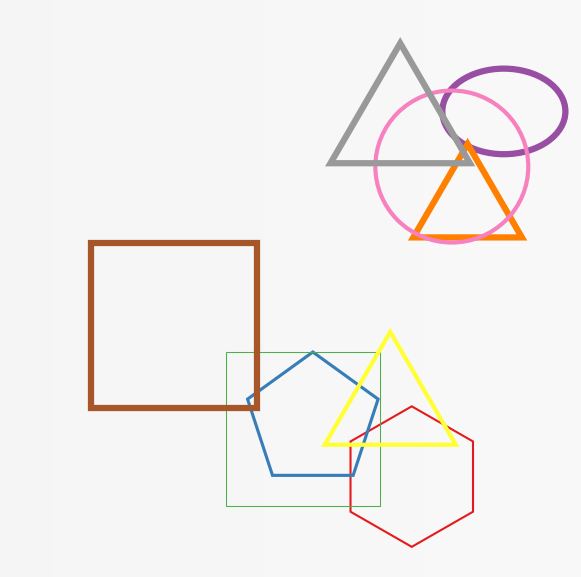[{"shape": "hexagon", "thickness": 1, "radius": 0.61, "center": [0.708, 0.174]}, {"shape": "pentagon", "thickness": 1.5, "radius": 0.59, "center": [0.538, 0.272]}, {"shape": "square", "thickness": 0.5, "radius": 0.67, "center": [0.521, 0.256]}, {"shape": "oval", "thickness": 3, "radius": 0.53, "center": [0.867, 0.806]}, {"shape": "triangle", "thickness": 3, "radius": 0.54, "center": [0.805, 0.642]}, {"shape": "triangle", "thickness": 2, "radius": 0.65, "center": [0.671, 0.294]}, {"shape": "square", "thickness": 3, "radius": 0.71, "center": [0.3, 0.436]}, {"shape": "circle", "thickness": 2, "radius": 0.66, "center": [0.777, 0.711]}, {"shape": "triangle", "thickness": 3, "radius": 0.69, "center": [0.689, 0.786]}]